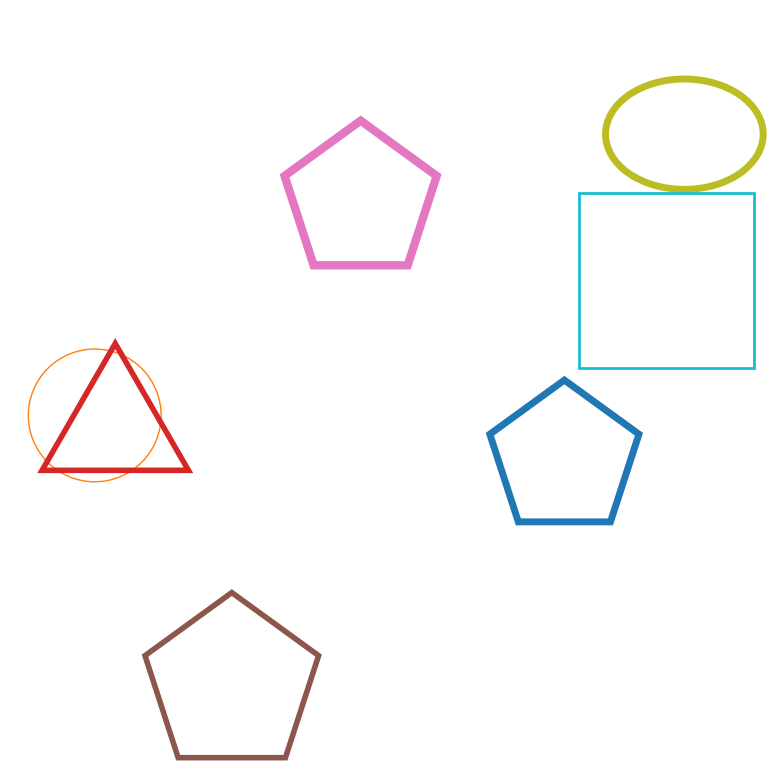[{"shape": "pentagon", "thickness": 2.5, "radius": 0.51, "center": [0.733, 0.405]}, {"shape": "circle", "thickness": 0.5, "radius": 0.43, "center": [0.123, 0.461]}, {"shape": "triangle", "thickness": 2, "radius": 0.55, "center": [0.15, 0.444]}, {"shape": "pentagon", "thickness": 2, "radius": 0.59, "center": [0.301, 0.112]}, {"shape": "pentagon", "thickness": 3, "radius": 0.52, "center": [0.468, 0.739]}, {"shape": "oval", "thickness": 2.5, "radius": 0.51, "center": [0.889, 0.826]}, {"shape": "square", "thickness": 1, "radius": 0.57, "center": [0.866, 0.636]}]